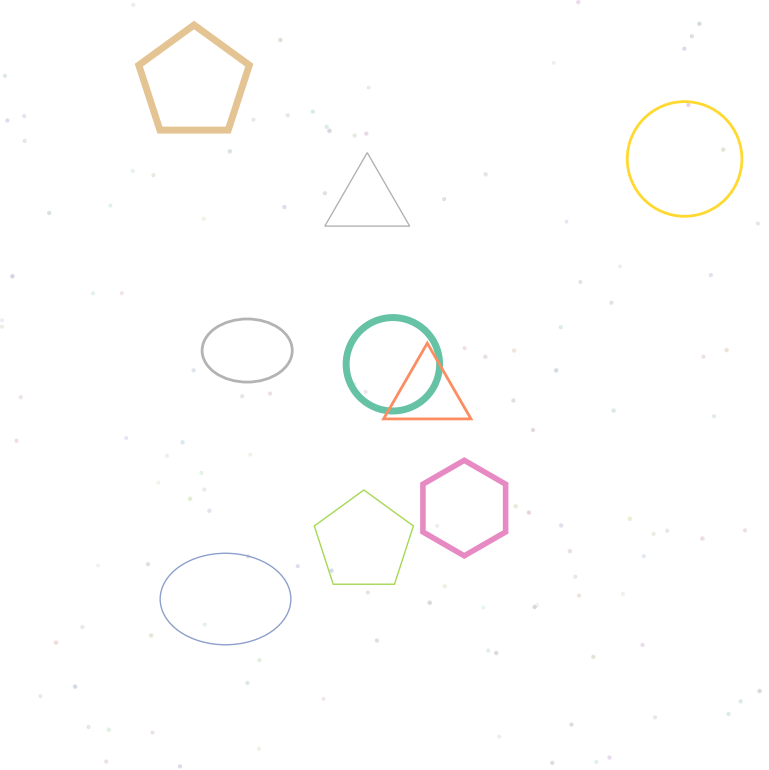[{"shape": "circle", "thickness": 2.5, "radius": 0.3, "center": [0.51, 0.527]}, {"shape": "triangle", "thickness": 1, "radius": 0.33, "center": [0.555, 0.489]}, {"shape": "oval", "thickness": 0.5, "radius": 0.42, "center": [0.293, 0.222]}, {"shape": "hexagon", "thickness": 2, "radius": 0.31, "center": [0.603, 0.34]}, {"shape": "pentagon", "thickness": 0.5, "radius": 0.34, "center": [0.473, 0.296]}, {"shape": "circle", "thickness": 1, "radius": 0.37, "center": [0.889, 0.794]}, {"shape": "pentagon", "thickness": 2.5, "radius": 0.38, "center": [0.252, 0.892]}, {"shape": "oval", "thickness": 1, "radius": 0.29, "center": [0.321, 0.545]}, {"shape": "triangle", "thickness": 0.5, "radius": 0.32, "center": [0.477, 0.738]}]